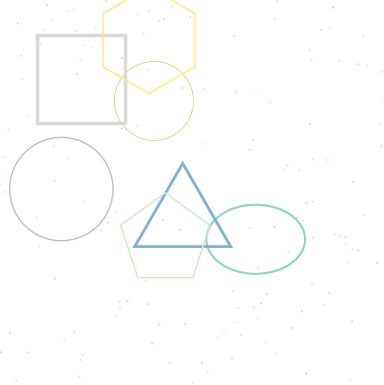[{"shape": "oval", "thickness": 1.5, "radius": 0.64, "center": [0.664, 0.378]}, {"shape": "circle", "thickness": 1, "radius": 0.67, "center": [0.159, 0.509]}, {"shape": "triangle", "thickness": 2, "radius": 0.72, "center": [0.475, 0.432]}, {"shape": "circle", "thickness": 0.5, "radius": 0.51, "center": [0.4, 0.738]}, {"shape": "square", "thickness": 2.5, "radius": 0.57, "center": [0.211, 0.796]}, {"shape": "pentagon", "thickness": 1, "radius": 0.61, "center": [0.429, 0.377]}, {"shape": "hexagon", "thickness": 1, "radius": 0.69, "center": [0.387, 0.895]}]